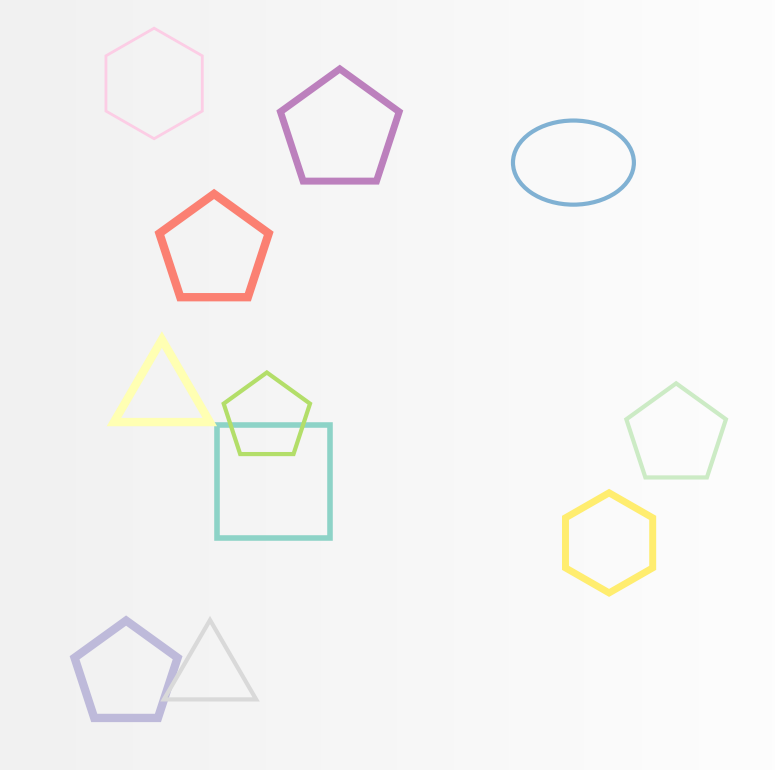[{"shape": "square", "thickness": 2, "radius": 0.37, "center": [0.353, 0.374]}, {"shape": "triangle", "thickness": 3, "radius": 0.36, "center": [0.209, 0.488]}, {"shape": "pentagon", "thickness": 3, "radius": 0.35, "center": [0.163, 0.124]}, {"shape": "pentagon", "thickness": 3, "radius": 0.37, "center": [0.276, 0.674]}, {"shape": "oval", "thickness": 1.5, "radius": 0.39, "center": [0.74, 0.789]}, {"shape": "pentagon", "thickness": 1.5, "radius": 0.29, "center": [0.344, 0.458]}, {"shape": "hexagon", "thickness": 1, "radius": 0.36, "center": [0.199, 0.892]}, {"shape": "triangle", "thickness": 1.5, "radius": 0.34, "center": [0.271, 0.126]}, {"shape": "pentagon", "thickness": 2.5, "radius": 0.4, "center": [0.438, 0.83]}, {"shape": "pentagon", "thickness": 1.5, "radius": 0.34, "center": [0.872, 0.435]}, {"shape": "hexagon", "thickness": 2.5, "radius": 0.32, "center": [0.786, 0.295]}]